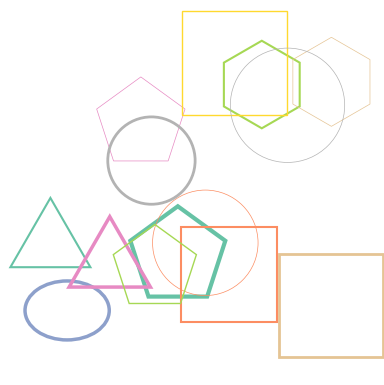[{"shape": "pentagon", "thickness": 3, "radius": 0.65, "center": [0.462, 0.335]}, {"shape": "triangle", "thickness": 1.5, "radius": 0.6, "center": [0.131, 0.366]}, {"shape": "circle", "thickness": 0.5, "radius": 0.69, "center": [0.533, 0.369]}, {"shape": "square", "thickness": 1.5, "radius": 0.62, "center": [0.595, 0.286]}, {"shape": "oval", "thickness": 2.5, "radius": 0.55, "center": [0.174, 0.194]}, {"shape": "pentagon", "thickness": 0.5, "radius": 0.6, "center": [0.366, 0.68]}, {"shape": "triangle", "thickness": 2.5, "radius": 0.61, "center": [0.285, 0.315]}, {"shape": "pentagon", "thickness": 1, "radius": 0.57, "center": [0.402, 0.304]}, {"shape": "hexagon", "thickness": 1.5, "radius": 0.57, "center": [0.68, 0.78]}, {"shape": "square", "thickness": 1, "radius": 0.68, "center": [0.609, 0.836]}, {"shape": "square", "thickness": 2, "radius": 0.67, "center": [0.86, 0.206]}, {"shape": "hexagon", "thickness": 0.5, "radius": 0.58, "center": [0.861, 0.787]}, {"shape": "circle", "thickness": 0.5, "radius": 0.74, "center": [0.747, 0.727]}, {"shape": "circle", "thickness": 2, "radius": 0.57, "center": [0.393, 0.583]}]